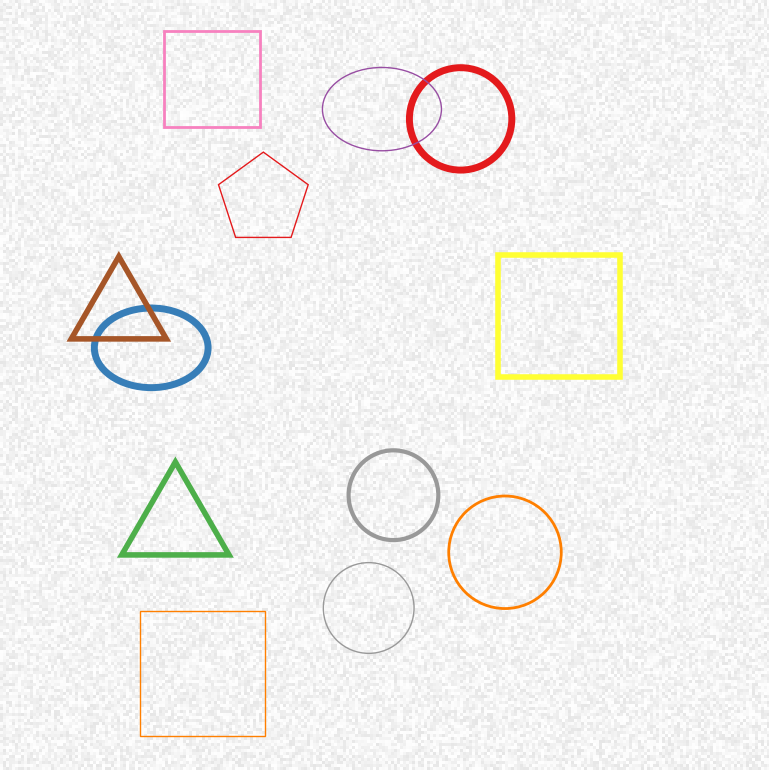[{"shape": "pentagon", "thickness": 0.5, "radius": 0.31, "center": [0.342, 0.741]}, {"shape": "circle", "thickness": 2.5, "radius": 0.33, "center": [0.598, 0.846]}, {"shape": "oval", "thickness": 2.5, "radius": 0.37, "center": [0.196, 0.548]}, {"shape": "triangle", "thickness": 2, "radius": 0.4, "center": [0.228, 0.32]}, {"shape": "oval", "thickness": 0.5, "radius": 0.39, "center": [0.496, 0.858]}, {"shape": "square", "thickness": 0.5, "radius": 0.41, "center": [0.263, 0.125]}, {"shape": "circle", "thickness": 1, "radius": 0.37, "center": [0.656, 0.283]}, {"shape": "square", "thickness": 2, "radius": 0.4, "center": [0.726, 0.59]}, {"shape": "triangle", "thickness": 2, "radius": 0.36, "center": [0.154, 0.596]}, {"shape": "square", "thickness": 1, "radius": 0.31, "center": [0.275, 0.897]}, {"shape": "circle", "thickness": 1.5, "radius": 0.29, "center": [0.511, 0.357]}, {"shape": "circle", "thickness": 0.5, "radius": 0.29, "center": [0.479, 0.21]}]